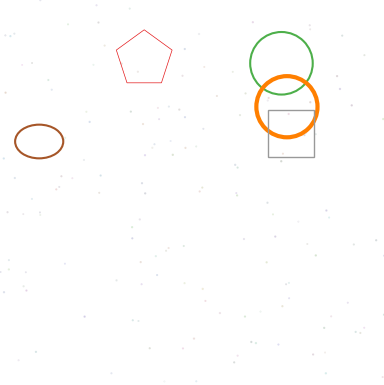[{"shape": "pentagon", "thickness": 0.5, "radius": 0.38, "center": [0.375, 0.846]}, {"shape": "circle", "thickness": 1.5, "radius": 0.41, "center": [0.731, 0.836]}, {"shape": "circle", "thickness": 3, "radius": 0.4, "center": [0.745, 0.723]}, {"shape": "oval", "thickness": 1.5, "radius": 0.31, "center": [0.102, 0.632]}, {"shape": "square", "thickness": 1, "radius": 0.3, "center": [0.756, 0.653]}]